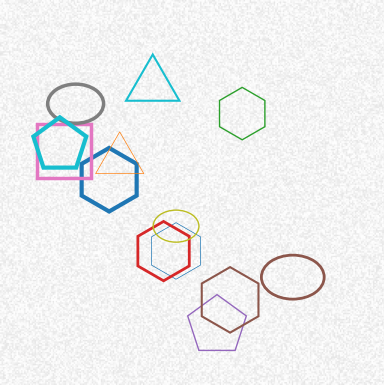[{"shape": "hexagon", "thickness": 3, "radius": 0.41, "center": [0.283, 0.533]}, {"shape": "hexagon", "thickness": 0.5, "radius": 0.37, "center": [0.457, 0.348]}, {"shape": "triangle", "thickness": 0.5, "radius": 0.36, "center": [0.311, 0.585]}, {"shape": "hexagon", "thickness": 1, "radius": 0.34, "center": [0.629, 0.705]}, {"shape": "hexagon", "thickness": 2, "radius": 0.39, "center": [0.425, 0.348]}, {"shape": "pentagon", "thickness": 1, "radius": 0.4, "center": [0.564, 0.155]}, {"shape": "oval", "thickness": 2, "radius": 0.41, "center": [0.761, 0.28]}, {"shape": "hexagon", "thickness": 1.5, "radius": 0.43, "center": [0.598, 0.221]}, {"shape": "square", "thickness": 2.5, "radius": 0.35, "center": [0.165, 0.607]}, {"shape": "oval", "thickness": 2.5, "radius": 0.36, "center": [0.196, 0.731]}, {"shape": "oval", "thickness": 1, "radius": 0.3, "center": [0.457, 0.413]}, {"shape": "pentagon", "thickness": 3, "radius": 0.36, "center": [0.155, 0.623]}, {"shape": "triangle", "thickness": 1.5, "radius": 0.4, "center": [0.397, 0.778]}]